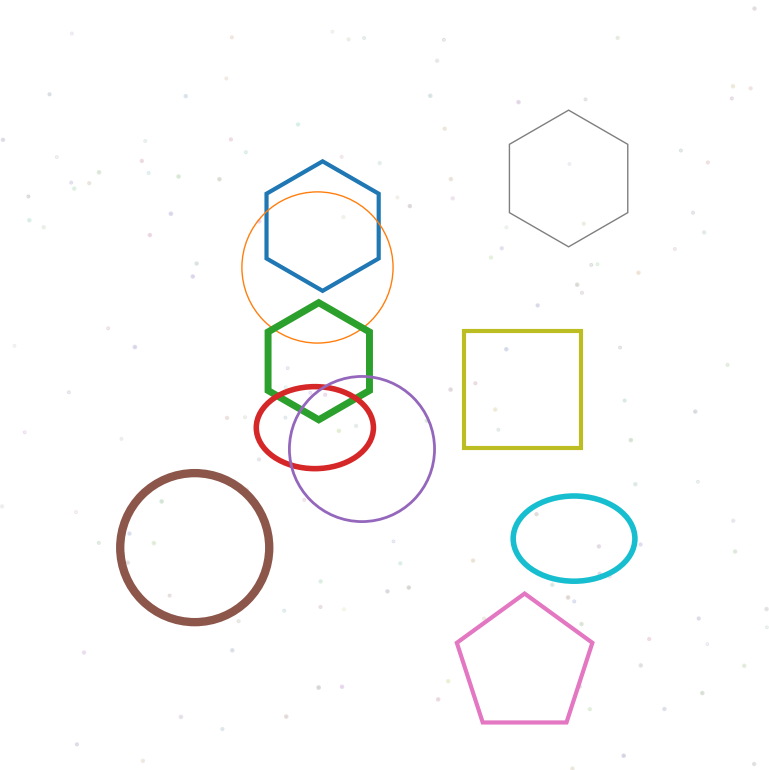[{"shape": "hexagon", "thickness": 1.5, "radius": 0.42, "center": [0.419, 0.706]}, {"shape": "circle", "thickness": 0.5, "radius": 0.49, "center": [0.412, 0.653]}, {"shape": "hexagon", "thickness": 2.5, "radius": 0.38, "center": [0.414, 0.531]}, {"shape": "oval", "thickness": 2, "radius": 0.38, "center": [0.409, 0.445]}, {"shape": "circle", "thickness": 1, "radius": 0.47, "center": [0.47, 0.417]}, {"shape": "circle", "thickness": 3, "radius": 0.48, "center": [0.253, 0.289]}, {"shape": "pentagon", "thickness": 1.5, "radius": 0.46, "center": [0.681, 0.137]}, {"shape": "hexagon", "thickness": 0.5, "radius": 0.44, "center": [0.738, 0.768]}, {"shape": "square", "thickness": 1.5, "radius": 0.38, "center": [0.678, 0.494]}, {"shape": "oval", "thickness": 2, "radius": 0.4, "center": [0.746, 0.301]}]